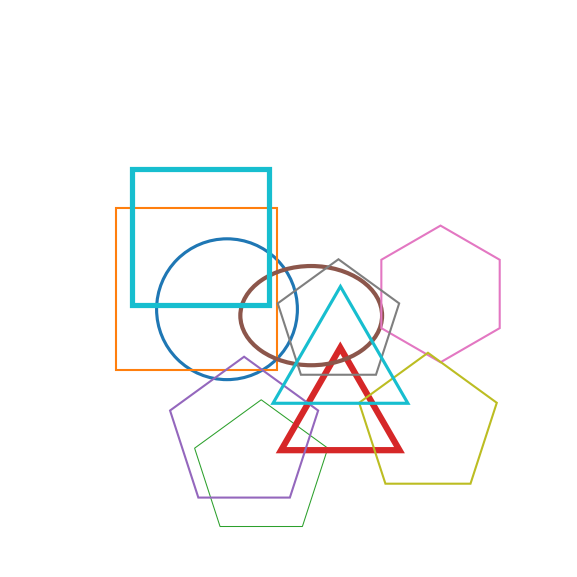[{"shape": "circle", "thickness": 1.5, "radius": 0.61, "center": [0.393, 0.464]}, {"shape": "square", "thickness": 1, "radius": 0.7, "center": [0.34, 0.499]}, {"shape": "pentagon", "thickness": 0.5, "radius": 0.61, "center": [0.452, 0.186]}, {"shape": "triangle", "thickness": 3, "radius": 0.59, "center": [0.589, 0.279]}, {"shape": "pentagon", "thickness": 1, "radius": 0.67, "center": [0.423, 0.247]}, {"shape": "oval", "thickness": 2, "radius": 0.61, "center": [0.539, 0.453]}, {"shape": "hexagon", "thickness": 1, "radius": 0.59, "center": [0.763, 0.49]}, {"shape": "pentagon", "thickness": 1, "radius": 0.55, "center": [0.586, 0.44]}, {"shape": "pentagon", "thickness": 1, "radius": 0.63, "center": [0.741, 0.263]}, {"shape": "triangle", "thickness": 1.5, "radius": 0.67, "center": [0.59, 0.368]}, {"shape": "square", "thickness": 2.5, "radius": 0.59, "center": [0.347, 0.588]}]